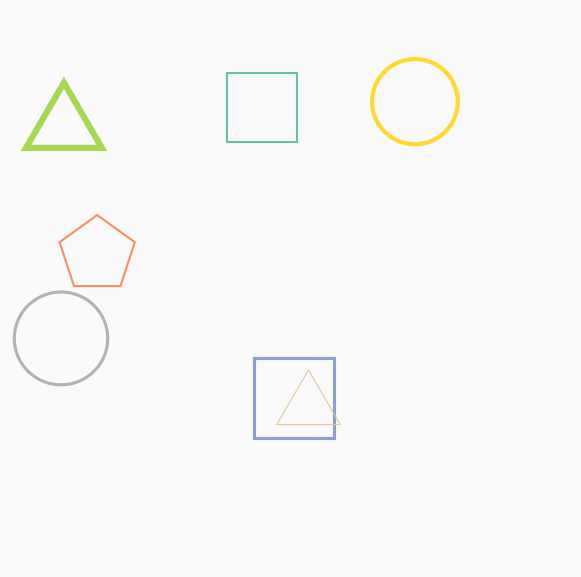[{"shape": "square", "thickness": 1, "radius": 0.3, "center": [0.451, 0.813]}, {"shape": "pentagon", "thickness": 1, "radius": 0.34, "center": [0.167, 0.559]}, {"shape": "square", "thickness": 1.5, "radius": 0.35, "center": [0.506, 0.311]}, {"shape": "triangle", "thickness": 3, "radius": 0.38, "center": [0.11, 0.781]}, {"shape": "circle", "thickness": 2, "radius": 0.37, "center": [0.714, 0.823]}, {"shape": "triangle", "thickness": 0.5, "radius": 0.32, "center": [0.531, 0.295]}, {"shape": "circle", "thickness": 1.5, "radius": 0.4, "center": [0.105, 0.413]}]